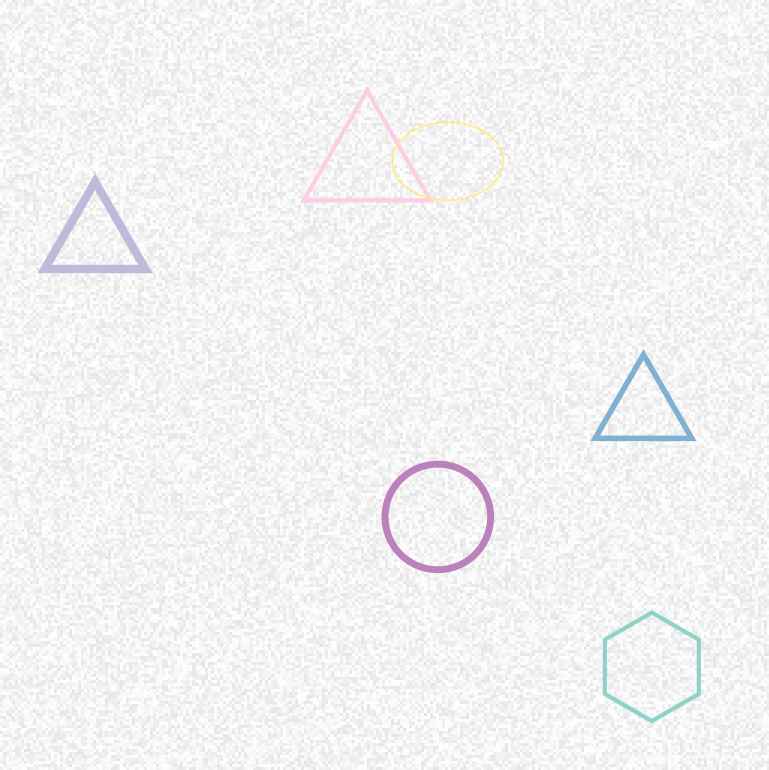[{"shape": "hexagon", "thickness": 1.5, "radius": 0.35, "center": [0.847, 0.134]}, {"shape": "triangle", "thickness": 3, "radius": 0.38, "center": [0.123, 0.688]}, {"shape": "triangle", "thickness": 2, "radius": 0.36, "center": [0.836, 0.467]}, {"shape": "triangle", "thickness": 1.5, "radius": 0.48, "center": [0.477, 0.787]}, {"shape": "circle", "thickness": 2.5, "radius": 0.34, "center": [0.569, 0.329]}, {"shape": "oval", "thickness": 0.5, "radius": 0.36, "center": [0.582, 0.791]}]